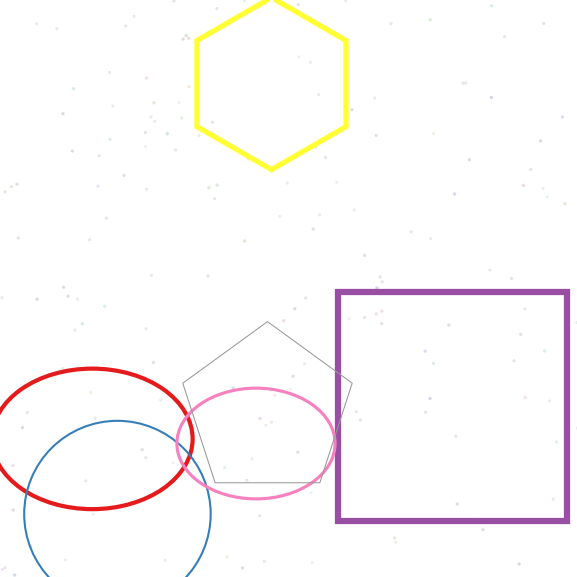[{"shape": "oval", "thickness": 2, "radius": 0.87, "center": [0.16, 0.239]}, {"shape": "circle", "thickness": 1, "radius": 0.81, "center": [0.203, 0.109]}, {"shape": "square", "thickness": 3, "radius": 0.99, "center": [0.784, 0.295]}, {"shape": "hexagon", "thickness": 2.5, "radius": 0.75, "center": [0.47, 0.854]}, {"shape": "oval", "thickness": 1.5, "radius": 0.68, "center": [0.443, 0.231]}, {"shape": "pentagon", "thickness": 0.5, "radius": 0.77, "center": [0.463, 0.288]}]